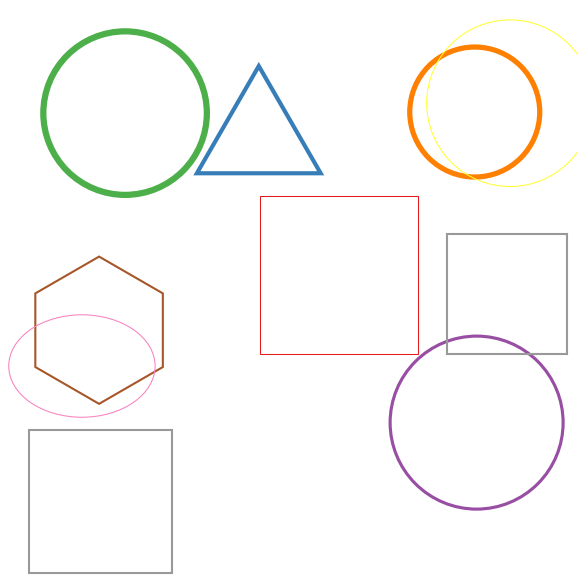[{"shape": "square", "thickness": 0.5, "radius": 0.68, "center": [0.586, 0.524]}, {"shape": "triangle", "thickness": 2, "radius": 0.62, "center": [0.448, 0.761]}, {"shape": "circle", "thickness": 3, "radius": 0.71, "center": [0.217, 0.803]}, {"shape": "circle", "thickness": 1.5, "radius": 0.75, "center": [0.825, 0.267]}, {"shape": "circle", "thickness": 2.5, "radius": 0.56, "center": [0.822, 0.805]}, {"shape": "circle", "thickness": 0.5, "radius": 0.72, "center": [0.883, 0.82]}, {"shape": "hexagon", "thickness": 1, "radius": 0.64, "center": [0.172, 0.427]}, {"shape": "oval", "thickness": 0.5, "radius": 0.63, "center": [0.142, 0.365]}, {"shape": "square", "thickness": 1, "radius": 0.52, "center": [0.877, 0.491]}, {"shape": "square", "thickness": 1, "radius": 0.62, "center": [0.174, 0.131]}]